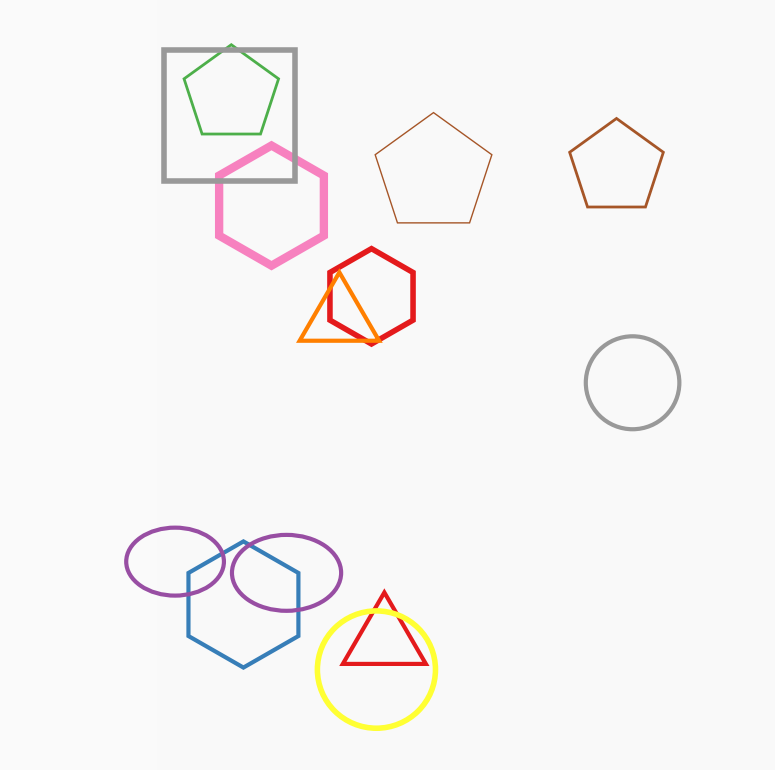[{"shape": "hexagon", "thickness": 2, "radius": 0.31, "center": [0.479, 0.615]}, {"shape": "triangle", "thickness": 1.5, "radius": 0.31, "center": [0.496, 0.169]}, {"shape": "hexagon", "thickness": 1.5, "radius": 0.41, "center": [0.314, 0.215]}, {"shape": "pentagon", "thickness": 1, "radius": 0.32, "center": [0.298, 0.878]}, {"shape": "oval", "thickness": 1.5, "radius": 0.32, "center": [0.226, 0.271]}, {"shape": "oval", "thickness": 1.5, "radius": 0.35, "center": [0.37, 0.256]}, {"shape": "triangle", "thickness": 1.5, "radius": 0.3, "center": [0.438, 0.587]}, {"shape": "circle", "thickness": 2, "radius": 0.38, "center": [0.486, 0.13]}, {"shape": "pentagon", "thickness": 0.5, "radius": 0.4, "center": [0.559, 0.775]}, {"shape": "pentagon", "thickness": 1, "radius": 0.32, "center": [0.795, 0.783]}, {"shape": "hexagon", "thickness": 3, "radius": 0.39, "center": [0.35, 0.733]}, {"shape": "circle", "thickness": 1.5, "radius": 0.3, "center": [0.816, 0.503]}, {"shape": "square", "thickness": 2, "radius": 0.42, "center": [0.296, 0.85]}]